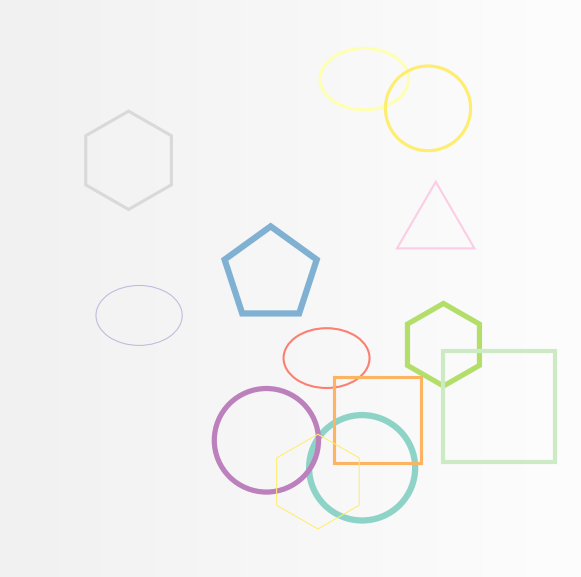[{"shape": "circle", "thickness": 3, "radius": 0.46, "center": [0.623, 0.189]}, {"shape": "oval", "thickness": 1.5, "radius": 0.38, "center": [0.627, 0.862]}, {"shape": "oval", "thickness": 0.5, "radius": 0.37, "center": [0.239, 0.453]}, {"shape": "oval", "thickness": 1, "radius": 0.37, "center": [0.562, 0.379]}, {"shape": "pentagon", "thickness": 3, "radius": 0.42, "center": [0.466, 0.524]}, {"shape": "square", "thickness": 1.5, "radius": 0.37, "center": [0.65, 0.271]}, {"shape": "hexagon", "thickness": 2.5, "radius": 0.36, "center": [0.763, 0.402]}, {"shape": "triangle", "thickness": 1, "radius": 0.38, "center": [0.75, 0.608]}, {"shape": "hexagon", "thickness": 1.5, "radius": 0.43, "center": [0.221, 0.722]}, {"shape": "circle", "thickness": 2.5, "radius": 0.45, "center": [0.458, 0.237]}, {"shape": "square", "thickness": 2, "radius": 0.48, "center": [0.858, 0.295]}, {"shape": "circle", "thickness": 1.5, "radius": 0.37, "center": [0.736, 0.812]}, {"shape": "hexagon", "thickness": 0.5, "radius": 0.41, "center": [0.547, 0.165]}]